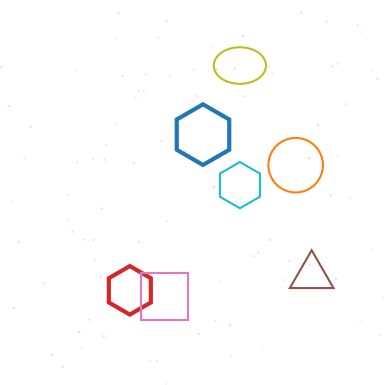[{"shape": "hexagon", "thickness": 3, "radius": 0.39, "center": [0.527, 0.65]}, {"shape": "circle", "thickness": 1.5, "radius": 0.35, "center": [0.768, 0.571]}, {"shape": "hexagon", "thickness": 3, "radius": 0.31, "center": [0.337, 0.246]}, {"shape": "triangle", "thickness": 1.5, "radius": 0.33, "center": [0.81, 0.285]}, {"shape": "square", "thickness": 1.5, "radius": 0.31, "center": [0.427, 0.231]}, {"shape": "oval", "thickness": 1.5, "radius": 0.34, "center": [0.623, 0.83]}, {"shape": "hexagon", "thickness": 1.5, "radius": 0.3, "center": [0.623, 0.519]}]